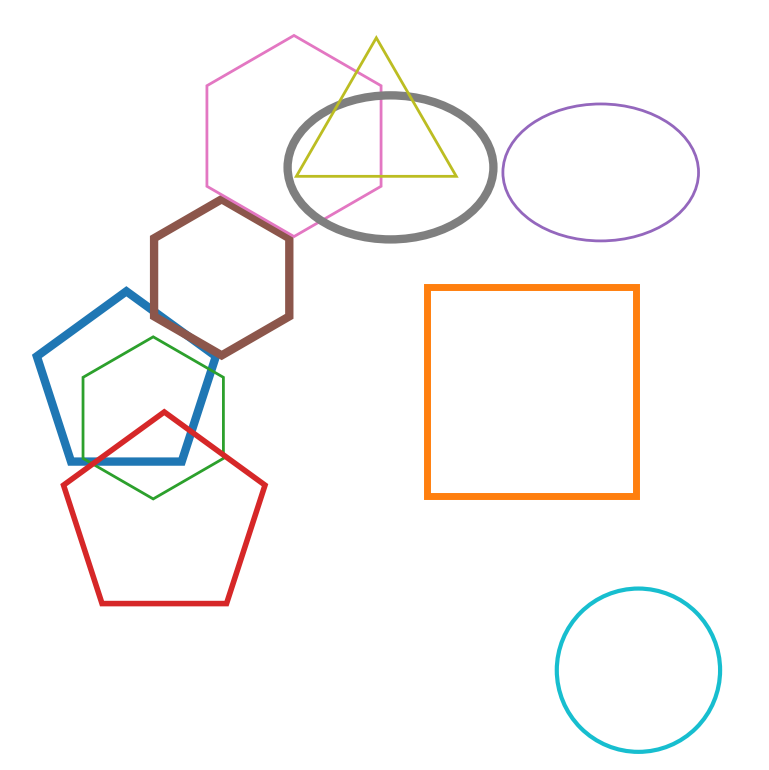[{"shape": "pentagon", "thickness": 3, "radius": 0.61, "center": [0.164, 0.499]}, {"shape": "square", "thickness": 2.5, "radius": 0.68, "center": [0.69, 0.492]}, {"shape": "hexagon", "thickness": 1, "radius": 0.53, "center": [0.199, 0.457]}, {"shape": "pentagon", "thickness": 2, "radius": 0.69, "center": [0.213, 0.327]}, {"shape": "oval", "thickness": 1, "radius": 0.64, "center": [0.78, 0.776]}, {"shape": "hexagon", "thickness": 3, "radius": 0.51, "center": [0.288, 0.64]}, {"shape": "hexagon", "thickness": 1, "radius": 0.65, "center": [0.382, 0.823]}, {"shape": "oval", "thickness": 3, "radius": 0.67, "center": [0.507, 0.783]}, {"shape": "triangle", "thickness": 1, "radius": 0.6, "center": [0.489, 0.831]}, {"shape": "circle", "thickness": 1.5, "radius": 0.53, "center": [0.829, 0.13]}]